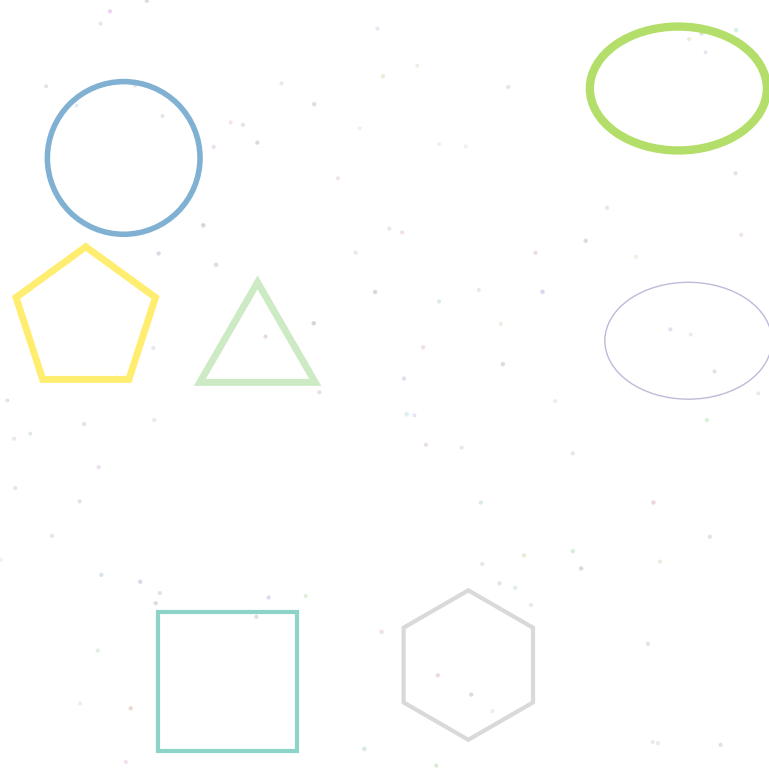[{"shape": "square", "thickness": 1.5, "radius": 0.45, "center": [0.295, 0.115]}, {"shape": "oval", "thickness": 0.5, "radius": 0.54, "center": [0.894, 0.557]}, {"shape": "circle", "thickness": 2, "radius": 0.5, "center": [0.161, 0.795]}, {"shape": "oval", "thickness": 3, "radius": 0.57, "center": [0.881, 0.885]}, {"shape": "hexagon", "thickness": 1.5, "radius": 0.49, "center": [0.608, 0.136]}, {"shape": "triangle", "thickness": 2.5, "radius": 0.43, "center": [0.334, 0.547]}, {"shape": "pentagon", "thickness": 2.5, "radius": 0.48, "center": [0.111, 0.584]}]